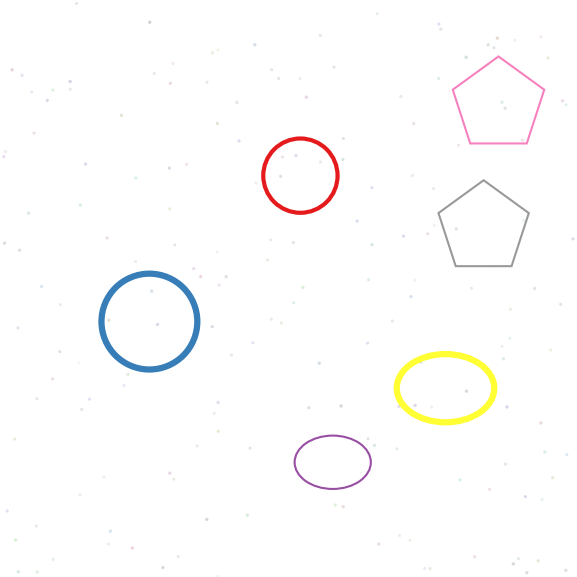[{"shape": "circle", "thickness": 2, "radius": 0.32, "center": [0.52, 0.695]}, {"shape": "circle", "thickness": 3, "radius": 0.41, "center": [0.259, 0.442]}, {"shape": "oval", "thickness": 1, "radius": 0.33, "center": [0.576, 0.199]}, {"shape": "oval", "thickness": 3, "radius": 0.42, "center": [0.771, 0.327]}, {"shape": "pentagon", "thickness": 1, "radius": 0.42, "center": [0.863, 0.818]}, {"shape": "pentagon", "thickness": 1, "radius": 0.41, "center": [0.837, 0.605]}]